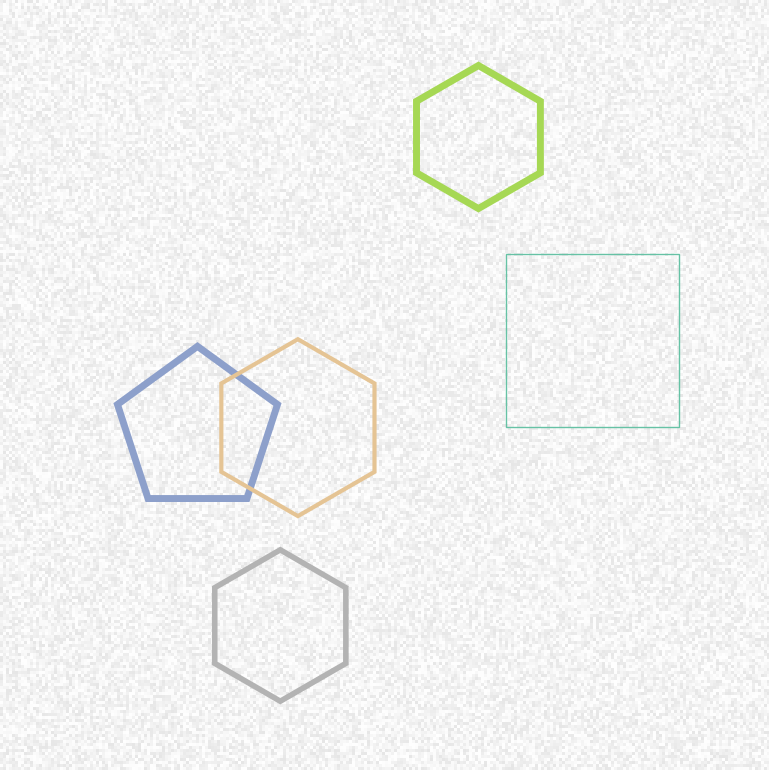[{"shape": "square", "thickness": 0.5, "radius": 0.56, "center": [0.769, 0.558]}, {"shape": "pentagon", "thickness": 2.5, "radius": 0.55, "center": [0.256, 0.441]}, {"shape": "hexagon", "thickness": 2.5, "radius": 0.46, "center": [0.621, 0.822]}, {"shape": "hexagon", "thickness": 1.5, "radius": 0.57, "center": [0.387, 0.445]}, {"shape": "hexagon", "thickness": 2, "radius": 0.49, "center": [0.364, 0.188]}]